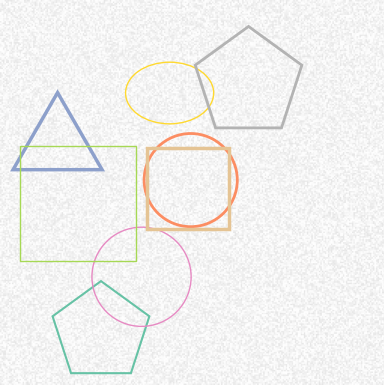[{"shape": "pentagon", "thickness": 1.5, "radius": 0.66, "center": [0.262, 0.138]}, {"shape": "circle", "thickness": 2, "radius": 0.61, "center": [0.495, 0.532]}, {"shape": "triangle", "thickness": 2.5, "radius": 0.67, "center": [0.15, 0.626]}, {"shape": "circle", "thickness": 1, "radius": 0.64, "center": [0.368, 0.281]}, {"shape": "square", "thickness": 1, "radius": 0.75, "center": [0.202, 0.471]}, {"shape": "oval", "thickness": 1, "radius": 0.57, "center": [0.441, 0.758]}, {"shape": "square", "thickness": 2.5, "radius": 0.53, "center": [0.488, 0.51]}, {"shape": "pentagon", "thickness": 2, "radius": 0.73, "center": [0.646, 0.786]}]